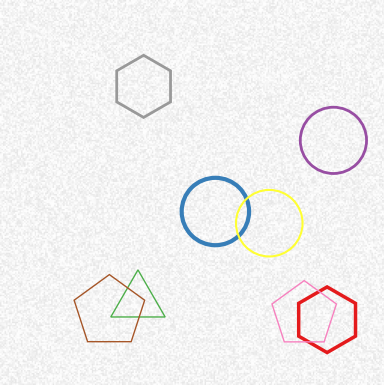[{"shape": "hexagon", "thickness": 2.5, "radius": 0.43, "center": [0.85, 0.17]}, {"shape": "circle", "thickness": 3, "radius": 0.44, "center": [0.559, 0.451]}, {"shape": "triangle", "thickness": 1, "radius": 0.41, "center": [0.358, 0.217]}, {"shape": "circle", "thickness": 2, "radius": 0.43, "center": [0.866, 0.635]}, {"shape": "circle", "thickness": 1.5, "radius": 0.43, "center": [0.699, 0.42]}, {"shape": "pentagon", "thickness": 1, "radius": 0.48, "center": [0.284, 0.19]}, {"shape": "pentagon", "thickness": 1, "radius": 0.44, "center": [0.79, 0.183]}, {"shape": "hexagon", "thickness": 2, "radius": 0.4, "center": [0.373, 0.776]}]